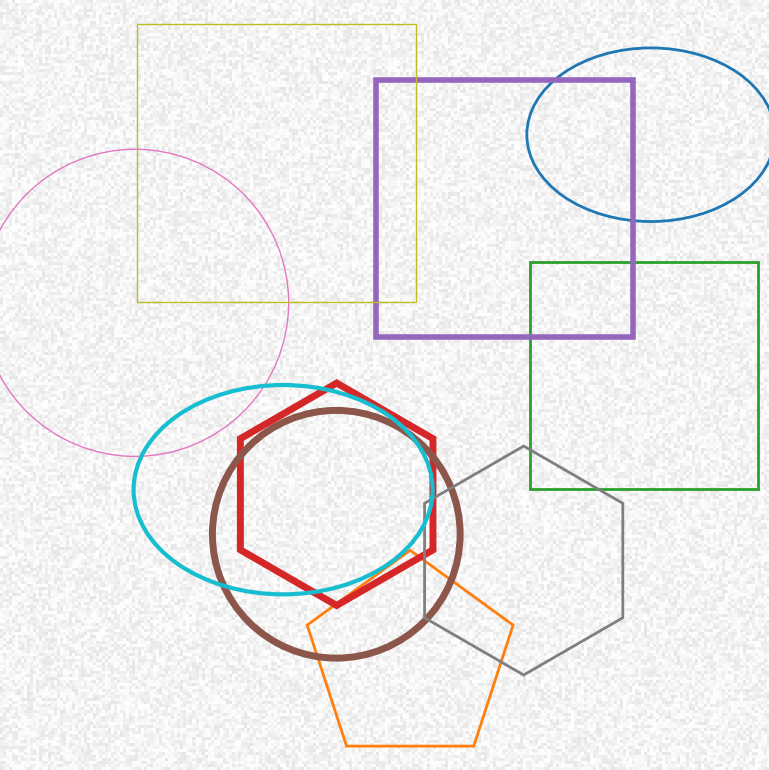[{"shape": "oval", "thickness": 1, "radius": 0.81, "center": [0.845, 0.825]}, {"shape": "pentagon", "thickness": 1, "radius": 0.7, "center": [0.533, 0.145]}, {"shape": "square", "thickness": 1, "radius": 0.74, "center": [0.836, 0.513]}, {"shape": "hexagon", "thickness": 2.5, "radius": 0.72, "center": [0.437, 0.358]}, {"shape": "square", "thickness": 2, "radius": 0.84, "center": [0.655, 0.729]}, {"shape": "circle", "thickness": 2.5, "radius": 0.8, "center": [0.437, 0.306]}, {"shape": "circle", "thickness": 0.5, "radius": 1.0, "center": [0.175, 0.607]}, {"shape": "hexagon", "thickness": 1, "radius": 0.74, "center": [0.68, 0.272]}, {"shape": "square", "thickness": 0.5, "radius": 0.9, "center": [0.359, 0.788]}, {"shape": "oval", "thickness": 1.5, "radius": 0.97, "center": [0.368, 0.364]}]